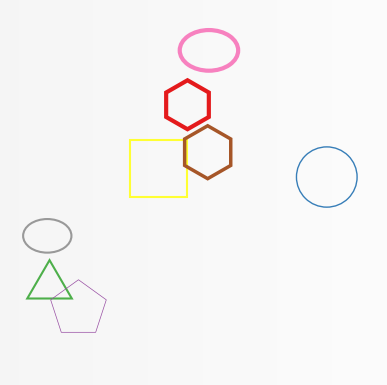[{"shape": "hexagon", "thickness": 3, "radius": 0.32, "center": [0.484, 0.728]}, {"shape": "circle", "thickness": 1, "radius": 0.39, "center": [0.843, 0.54]}, {"shape": "triangle", "thickness": 1.5, "radius": 0.33, "center": [0.128, 0.258]}, {"shape": "pentagon", "thickness": 0.5, "radius": 0.38, "center": [0.203, 0.198]}, {"shape": "square", "thickness": 1.5, "radius": 0.37, "center": [0.409, 0.563]}, {"shape": "hexagon", "thickness": 2.5, "radius": 0.34, "center": [0.536, 0.605]}, {"shape": "oval", "thickness": 3, "radius": 0.38, "center": [0.539, 0.869]}, {"shape": "oval", "thickness": 1.5, "radius": 0.31, "center": [0.122, 0.387]}]